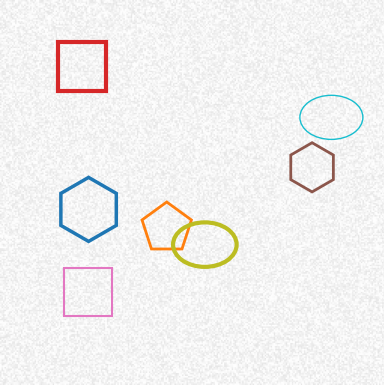[{"shape": "hexagon", "thickness": 2.5, "radius": 0.42, "center": [0.23, 0.456]}, {"shape": "pentagon", "thickness": 2, "radius": 0.34, "center": [0.433, 0.408]}, {"shape": "square", "thickness": 3, "radius": 0.32, "center": [0.213, 0.828]}, {"shape": "hexagon", "thickness": 2, "radius": 0.32, "center": [0.811, 0.565]}, {"shape": "square", "thickness": 1.5, "radius": 0.31, "center": [0.229, 0.242]}, {"shape": "oval", "thickness": 3, "radius": 0.41, "center": [0.532, 0.365]}, {"shape": "oval", "thickness": 1, "radius": 0.41, "center": [0.861, 0.695]}]